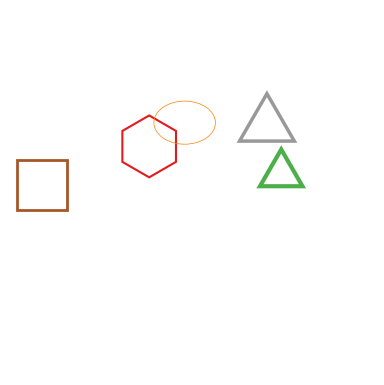[{"shape": "hexagon", "thickness": 1.5, "radius": 0.4, "center": [0.387, 0.62]}, {"shape": "triangle", "thickness": 3, "radius": 0.32, "center": [0.73, 0.548]}, {"shape": "oval", "thickness": 0.5, "radius": 0.4, "center": [0.48, 0.681]}, {"shape": "square", "thickness": 2, "radius": 0.32, "center": [0.109, 0.52]}, {"shape": "triangle", "thickness": 2.5, "radius": 0.41, "center": [0.693, 0.675]}]